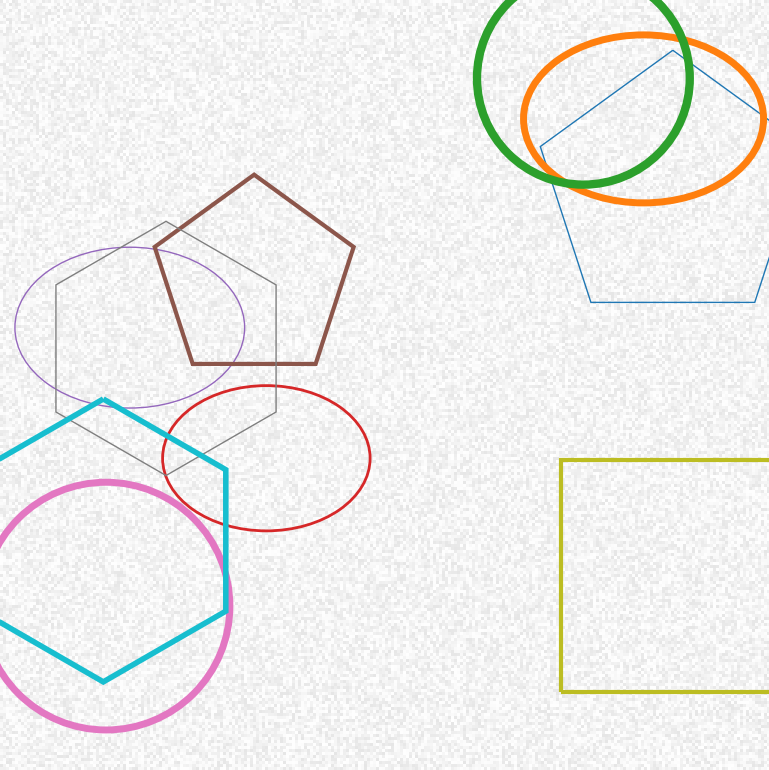[{"shape": "pentagon", "thickness": 0.5, "radius": 0.9, "center": [0.874, 0.754]}, {"shape": "oval", "thickness": 2.5, "radius": 0.78, "center": [0.836, 0.846]}, {"shape": "circle", "thickness": 3, "radius": 0.69, "center": [0.758, 0.898]}, {"shape": "oval", "thickness": 1, "radius": 0.67, "center": [0.346, 0.405]}, {"shape": "oval", "thickness": 0.5, "radius": 0.75, "center": [0.169, 0.575]}, {"shape": "pentagon", "thickness": 1.5, "radius": 0.68, "center": [0.33, 0.637]}, {"shape": "circle", "thickness": 2.5, "radius": 0.8, "center": [0.138, 0.213]}, {"shape": "hexagon", "thickness": 0.5, "radius": 0.83, "center": [0.216, 0.547]}, {"shape": "square", "thickness": 1.5, "radius": 0.75, "center": [0.879, 0.252]}, {"shape": "hexagon", "thickness": 2, "radius": 0.92, "center": [0.134, 0.298]}]